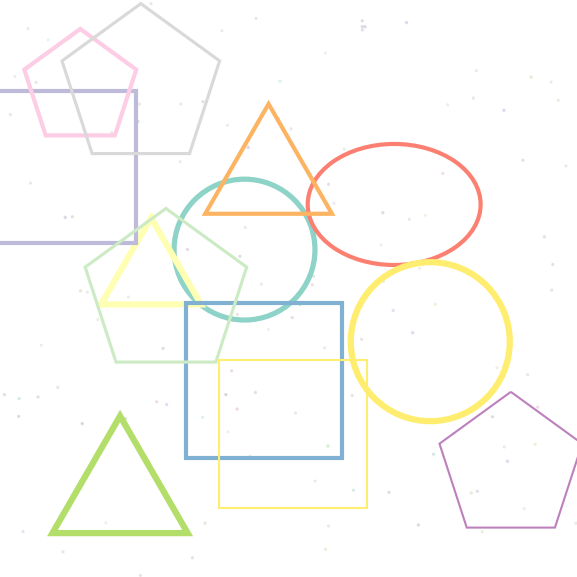[{"shape": "circle", "thickness": 2.5, "radius": 0.61, "center": [0.423, 0.567]}, {"shape": "triangle", "thickness": 3, "radius": 0.5, "center": [0.262, 0.522]}, {"shape": "square", "thickness": 2, "radius": 0.66, "center": [0.103, 0.71]}, {"shape": "oval", "thickness": 2, "radius": 0.75, "center": [0.683, 0.645]}, {"shape": "square", "thickness": 2, "radius": 0.67, "center": [0.458, 0.34]}, {"shape": "triangle", "thickness": 2, "radius": 0.63, "center": [0.465, 0.692]}, {"shape": "triangle", "thickness": 3, "radius": 0.68, "center": [0.208, 0.144]}, {"shape": "pentagon", "thickness": 2, "radius": 0.51, "center": [0.139, 0.847]}, {"shape": "pentagon", "thickness": 1.5, "radius": 0.72, "center": [0.244, 0.849]}, {"shape": "pentagon", "thickness": 1, "radius": 0.65, "center": [0.885, 0.191]}, {"shape": "pentagon", "thickness": 1.5, "radius": 0.74, "center": [0.287, 0.491]}, {"shape": "square", "thickness": 1, "radius": 0.64, "center": [0.507, 0.247]}, {"shape": "circle", "thickness": 3, "radius": 0.69, "center": [0.745, 0.407]}]